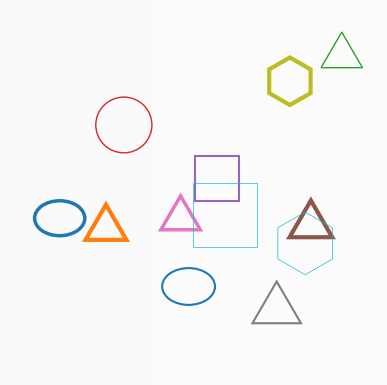[{"shape": "oval", "thickness": 1.5, "radius": 0.34, "center": [0.487, 0.256]}, {"shape": "oval", "thickness": 2.5, "radius": 0.32, "center": [0.154, 0.433]}, {"shape": "triangle", "thickness": 3, "radius": 0.31, "center": [0.273, 0.407]}, {"shape": "triangle", "thickness": 1, "radius": 0.31, "center": [0.882, 0.855]}, {"shape": "circle", "thickness": 1, "radius": 0.36, "center": [0.32, 0.675]}, {"shape": "square", "thickness": 1.5, "radius": 0.29, "center": [0.56, 0.536]}, {"shape": "triangle", "thickness": 3, "radius": 0.32, "center": [0.802, 0.416]}, {"shape": "triangle", "thickness": 2.5, "radius": 0.29, "center": [0.466, 0.433]}, {"shape": "triangle", "thickness": 1.5, "radius": 0.36, "center": [0.714, 0.197]}, {"shape": "hexagon", "thickness": 3, "radius": 0.31, "center": [0.748, 0.789]}, {"shape": "hexagon", "thickness": 0.5, "radius": 0.41, "center": [0.788, 0.368]}, {"shape": "square", "thickness": 0.5, "radius": 0.42, "center": [0.581, 0.441]}]